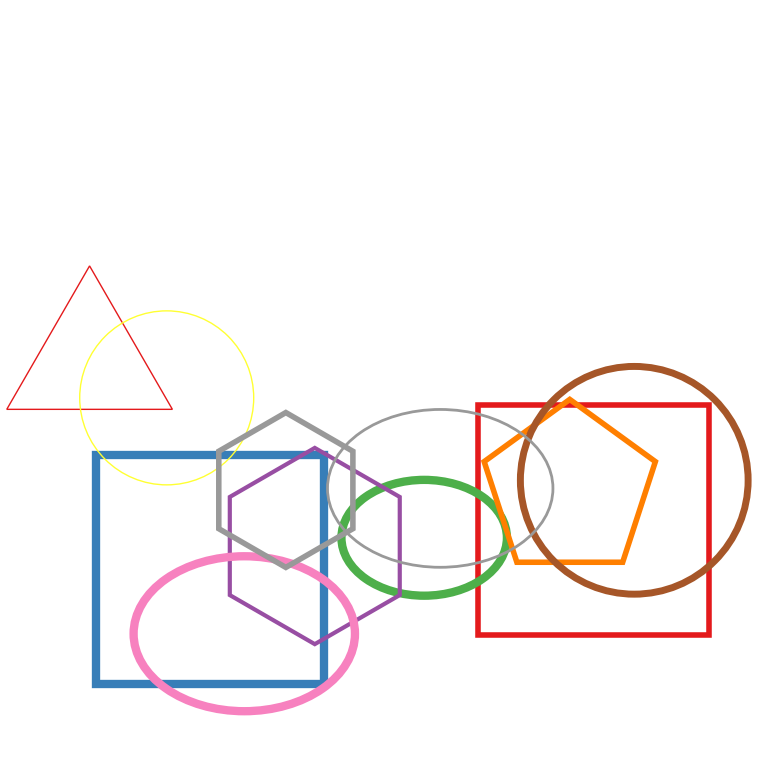[{"shape": "square", "thickness": 2, "radius": 0.75, "center": [0.77, 0.325]}, {"shape": "triangle", "thickness": 0.5, "radius": 0.62, "center": [0.116, 0.53]}, {"shape": "square", "thickness": 3, "radius": 0.74, "center": [0.273, 0.26]}, {"shape": "oval", "thickness": 3, "radius": 0.54, "center": [0.551, 0.302]}, {"shape": "hexagon", "thickness": 1.5, "radius": 0.64, "center": [0.409, 0.291]}, {"shape": "pentagon", "thickness": 2, "radius": 0.58, "center": [0.74, 0.364]}, {"shape": "circle", "thickness": 0.5, "radius": 0.56, "center": [0.217, 0.483]}, {"shape": "circle", "thickness": 2.5, "radius": 0.74, "center": [0.824, 0.376]}, {"shape": "oval", "thickness": 3, "radius": 0.72, "center": [0.317, 0.177]}, {"shape": "oval", "thickness": 1, "radius": 0.73, "center": [0.572, 0.366]}, {"shape": "hexagon", "thickness": 2, "radius": 0.5, "center": [0.371, 0.364]}]